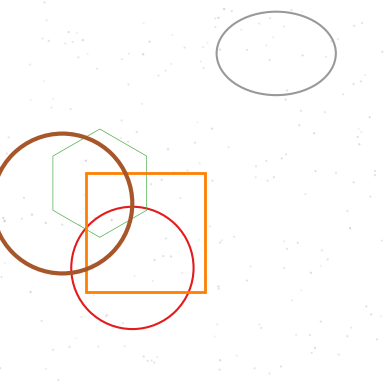[{"shape": "circle", "thickness": 1.5, "radius": 0.79, "center": [0.344, 0.304]}, {"shape": "hexagon", "thickness": 0.5, "radius": 0.7, "center": [0.259, 0.524]}, {"shape": "square", "thickness": 2, "radius": 0.77, "center": [0.377, 0.397]}, {"shape": "circle", "thickness": 3, "radius": 0.91, "center": [0.162, 0.471]}, {"shape": "oval", "thickness": 1.5, "radius": 0.77, "center": [0.717, 0.861]}]